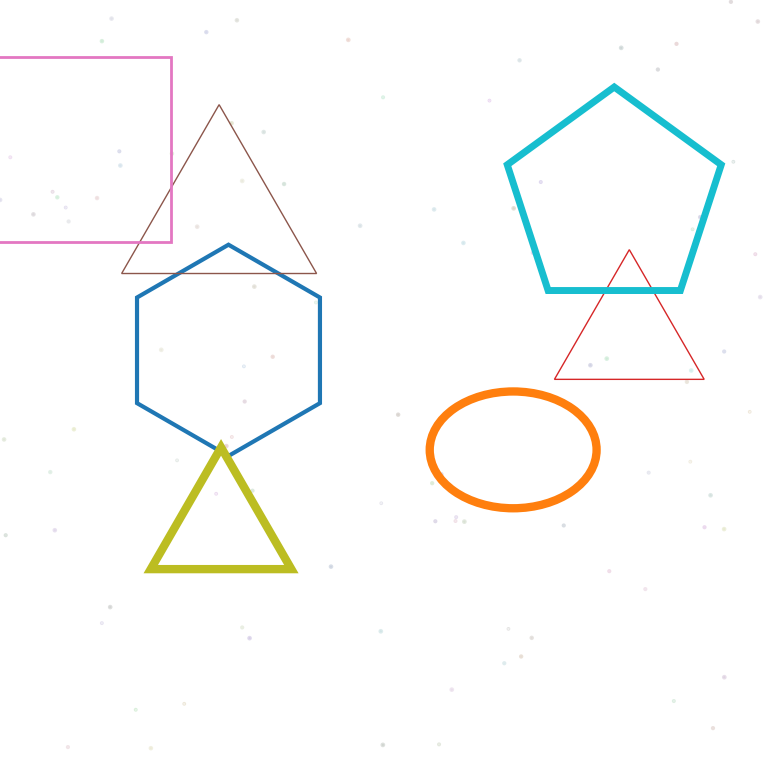[{"shape": "hexagon", "thickness": 1.5, "radius": 0.69, "center": [0.297, 0.545]}, {"shape": "oval", "thickness": 3, "radius": 0.54, "center": [0.666, 0.416]}, {"shape": "triangle", "thickness": 0.5, "radius": 0.56, "center": [0.817, 0.563]}, {"shape": "triangle", "thickness": 0.5, "radius": 0.73, "center": [0.285, 0.718]}, {"shape": "square", "thickness": 1, "radius": 0.6, "center": [0.103, 0.806]}, {"shape": "triangle", "thickness": 3, "radius": 0.53, "center": [0.287, 0.314]}, {"shape": "pentagon", "thickness": 2.5, "radius": 0.73, "center": [0.798, 0.741]}]